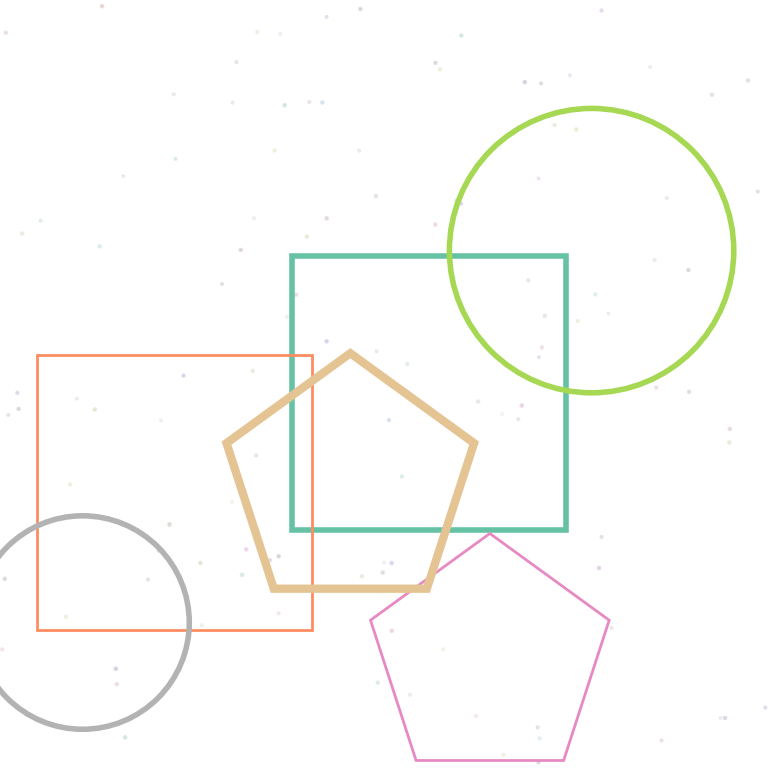[{"shape": "square", "thickness": 2, "radius": 0.89, "center": [0.557, 0.489]}, {"shape": "square", "thickness": 1, "radius": 0.89, "center": [0.226, 0.36]}, {"shape": "pentagon", "thickness": 1, "radius": 0.81, "center": [0.636, 0.144]}, {"shape": "circle", "thickness": 2, "radius": 0.92, "center": [0.768, 0.675]}, {"shape": "pentagon", "thickness": 3, "radius": 0.85, "center": [0.455, 0.372]}, {"shape": "circle", "thickness": 2, "radius": 0.69, "center": [0.107, 0.192]}]